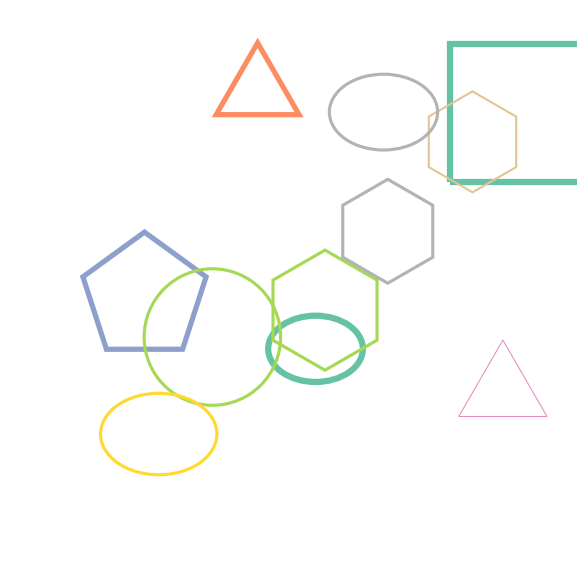[{"shape": "square", "thickness": 3, "radius": 0.6, "center": [0.899, 0.803]}, {"shape": "oval", "thickness": 3, "radius": 0.41, "center": [0.546, 0.395]}, {"shape": "triangle", "thickness": 2.5, "radius": 0.41, "center": [0.446, 0.842]}, {"shape": "pentagon", "thickness": 2.5, "radius": 0.56, "center": [0.25, 0.485]}, {"shape": "triangle", "thickness": 0.5, "radius": 0.44, "center": [0.871, 0.322]}, {"shape": "circle", "thickness": 1.5, "radius": 0.59, "center": [0.368, 0.416]}, {"shape": "hexagon", "thickness": 1.5, "radius": 0.52, "center": [0.563, 0.462]}, {"shape": "oval", "thickness": 1.5, "radius": 0.5, "center": [0.275, 0.248]}, {"shape": "hexagon", "thickness": 1, "radius": 0.44, "center": [0.818, 0.754]}, {"shape": "hexagon", "thickness": 1.5, "radius": 0.45, "center": [0.671, 0.599]}, {"shape": "oval", "thickness": 1.5, "radius": 0.47, "center": [0.664, 0.805]}]